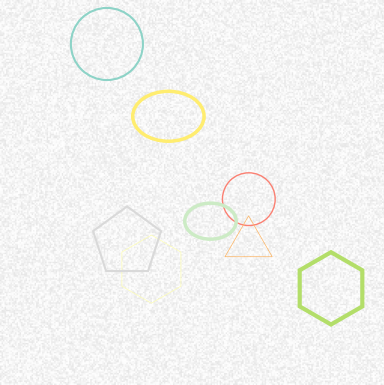[{"shape": "circle", "thickness": 1.5, "radius": 0.47, "center": [0.278, 0.886]}, {"shape": "hexagon", "thickness": 0.5, "radius": 0.44, "center": [0.393, 0.301]}, {"shape": "circle", "thickness": 1, "radius": 0.34, "center": [0.646, 0.483]}, {"shape": "triangle", "thickness": 0.5, "radius": 0.35, "center": [0.646, 0.369]}, {"shape": "hexagon", "thickness": 3, "radius": 0.47, "center": [0.86, 0.251]}, {"shape": "pentagon", "thickness": 1.5, "radius": 0.46, "center": [0.33, 0.371]}, {"shape": "oval", "thickness": 2.5, "radius": 0.33, "center": [0.547, 0.426]}, {"shape": "oval", "thickness": 2.5, "radius": 0.46, "center": [0.437, 0.698]}]